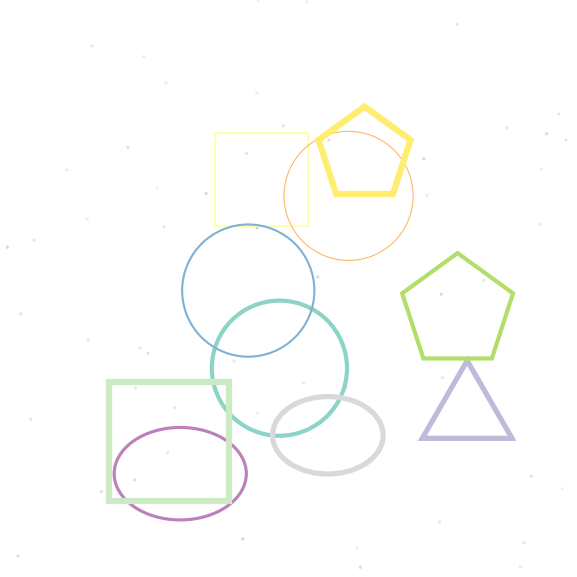[{"shape": "circle", "thickness": 2, "radius": 0.59, "center": [0.484, 0.362]}, {"shape": "square", "thickness": 1, "radius": 0.4, "center": [0.453, 0.689]}, {"shape": "triangle", "thickness": 2.5, "radius": 0.45, "center": [0.809, 0.285]}, {"shape": "circle", "thickness": 1, "radius": 0.57, "center": [0.43, 0.496]}, {"shape": "circle", "thickness": 0.5, "radius": 0.56, "center": [0.604, 0.66]}, {"shape": "pentagon", "thickness": 2, "radius": 0.5, "center": [0.792, 0.46]}, {"shape": "oval", "thickness": 2.5, "radius": 0.48, "center": [0.568, 0.245]}, {"shape": "oval", "thickness": 1.5, "radius": 0.57, "center": [0.312, 0.179]}, {"shape": "square", "thickness": 3, "radius": 0.52, "center": [0.293, 0.235]}, {"shape": "pentagon", "thickness": 3, "radius": 0.42, "center": [0.631, 0.731]}]